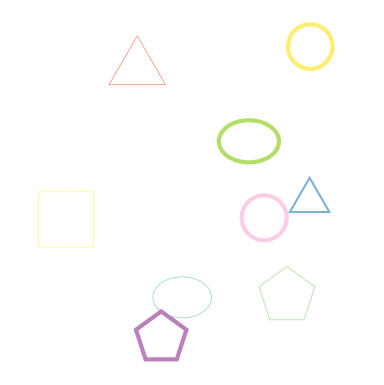[{"shape": "oval", "thickness": 0.5, "radius": 0.38, "center": [0.473, 0.228]}, {"shape": "square", "thickness": 1, "radius": 0.36, "center": [0.17, 0.431]}, {"shape": "triangle", "thickness": 0.5, "radius": 0.42, "center": [0.357, 0.823]}, {"shape": "triangle", "thickness": 1.5, "radius": 0.3, "center": [0.804, 0.479]}, {"shape": "oval", "thickness": 3, "radius": 0.39, "center": [0.647, 0.633]}, {"shape": "circle", "thickness": 3, "radius": 0.29, "center": [0.686, 0.434]}, {"shape": "pentagon", "thickness": 3, "radius": 0.34, "center": [0.419, 0.122]}, {"shape": "pentagon", "thickness": 1, "radius": 0.38, "center": [0.745, 0.232]}, {"shape": "circle", "thickness": 3, "radius": 0.29, "center": [0.806, 0.879]}]